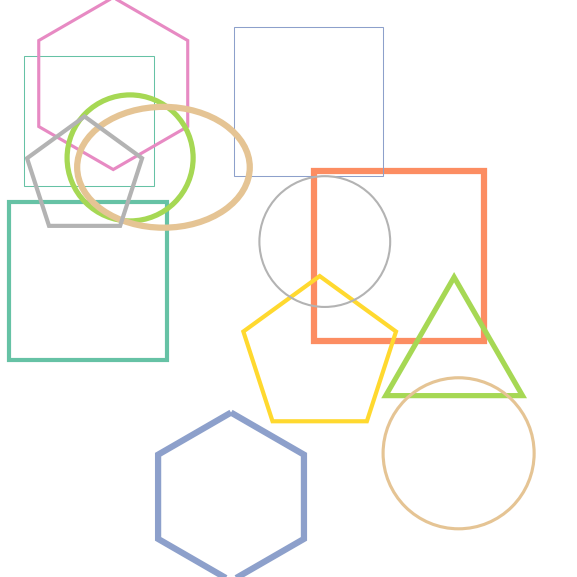[{"shape": "square", "thickness": 2, "radius": 0.68, "center": [0.153, 0.513]}, {"shape": "square", "thickness": 0.5, "radius": 0.56, "center": [0.154, 0.79]}, {"shape": "square", "thickness": 3, "radius": 0.74, "center": [0.69, 0.556]}, {"shape": "hexagon", "thickness": 3, "radius": 0.73, "center": [0.4, 0.139]}, {"shape": "square", "thickness": 0.5, "radius": 0.64, "center": [0.535, 0.824]}, {"shape": "hexagon", "thickness": 1.5, "radius": 0.74, "center": [0.196, 0.854]}, {"shape": "circle", "thickness": 2.5, "radius": 0.55, "center": [0.225, 0.726]}, {"shape": "triangle", "thickness": 2.5, "radius": 0.68, "center": [0.786, 0.382]}, {"shape": "pentagon", "thickness": 2, "radius": 0.69, "center": [0.554, 0.382]}, {"shape": "circle", "thickness": 1.5, "radius": 0.65, "center": [0.794, 0.214]}, {"shape": "oval", "thickness": 3, "radius": 0.75, "center": [0.283, 0.709]}, {"shape": "pentagon", "thickness": 2, "radius": 0.52, "center": [0.146, 0.693]}, {"shape": "circle", "thickness": 1, "radius": 0.57, "center": [0.562, 0.581]}]